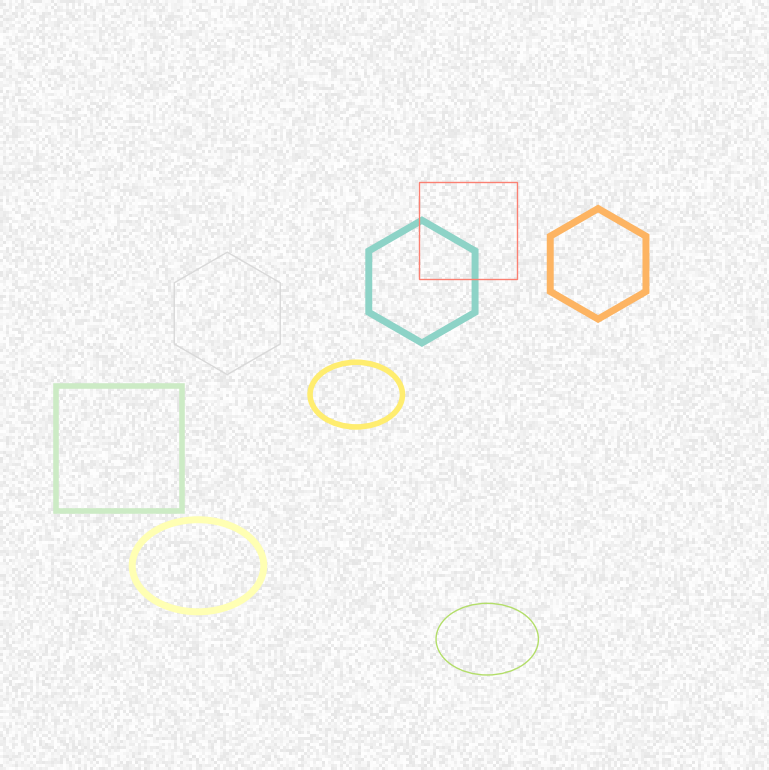[{"shape": "hexagon", "thickness": 2.5, "radius": 0.4, "center": [0.548, 0.634]}, {"shape": "oval", "thickness": 2.5, "radius": 0.43, "center": [0.257, 0.265]}, {"shape": "square", "thickness": 0.5, "radius": 0.32, "center": [0.607, 0.701]}, {"shape": "hexagon", "thickness": 2.5, "radius": 0.36, "center": [0.777, 0.657]}, {"shape": "oval", "thickness": 0.5, "radius": 0.33, "center": [0.633, 0.17]}, {"shape": "hexagon", "thickness": 0.5, "radius": 0.4, "center": [0.295, 0.593]}, {"shape": "square", "thickness": 2, "radius": 0.41, "center": [0.154, 0.418]}, {"shape": "oval", "thickness": 2, "radius": 0.3, "center": [0.463, 0.488]}]